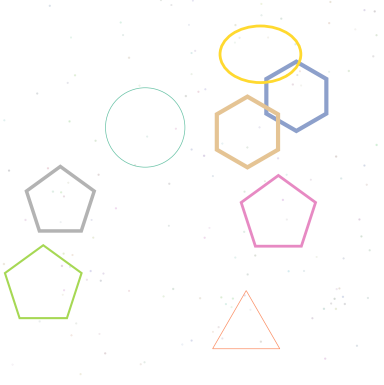[{"shape": "circle", "thickness": 0.5, "radius": 0.52, "center": [0.377, 0.669]}, {"shape": "triangle", "thickness": 0.5, "radius": 0.5, "center": [0.639, 0.145]}, {"shape": "hexagon", "thickness": 3, "radius": 0.45, "center": [0.77, 0.75]}, {"shape": "pentagon", "thickness": 2, "radius": 0.51, "center": [0.723, 0.443]}, {"shape": "pentagon", "thickness": 1.5, "radius": 0.52, "center": [0.112, 0.258]}, {"shape": "oval", "thickness": 2, "radius": 0.52, "center": [0.676, 0.859]}, {"shape": "hexagon", "thickness": 3, "radius": 0.46, "center": [0.643, 0.657]}, {"shape": "pentagon", "thickness": 2.5, "radius": 0.46, "center": [0.157, 0.475]}]